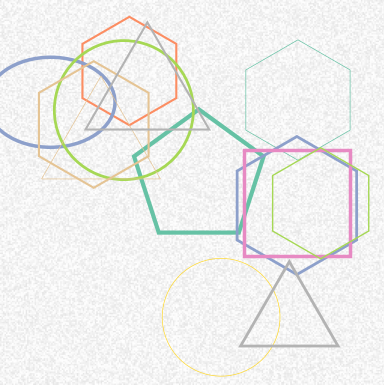[{"shape": "pentagon", "thickness": 3, "radius": 0.88, "center": [0.516, 0.539]}, {"shape": "hexagon", "thickness": 0.5, "radius": 0.78, "center": [0.774, 0.74]}, {"shape": "hexagon", "thickness": 1.5, "radius": 0.7, "center": [0.336, 0.816]}, {"shape": "oval", "thickness": 2.5, "radius": 0.84, "center": [0.132, 0.734]}, {"shape": "hexagon", "thickness": 2, "radius": 0.9, "center": [0.771, 0.466]}, {"shape": "square", "thickness": 2.5, "radius": 0.69, "center": [0.772, 0.472]}, {"shape": "hexagon", "thickness": 1, "radius": 0.72, "center": [0.833, 0.472]}, {"shape": "circle", "thickness": 2, "radius": 0.9, "center": [0.322, 0.714]}, {"shape": "circle", "thickness": 0.5, "radius": 0.76, "center": [0.574, 0.176]}, {"shape": "hexagon", "thickness": 1.5, "radius": 0.82, "center": [0.244, 0.677]}, {"shape": "triangle", "thickness": 0.5, "radius": 0.89, "center": [0.262, 0.624]}, {"shape": "triangle", "thickness": 2, "radius": 0.73, "center": [0.751, 0.174]}, {"shape": "triangle", "thickness": 1.5, "radius": 0.93, "center": [0.383, 0.756]}]